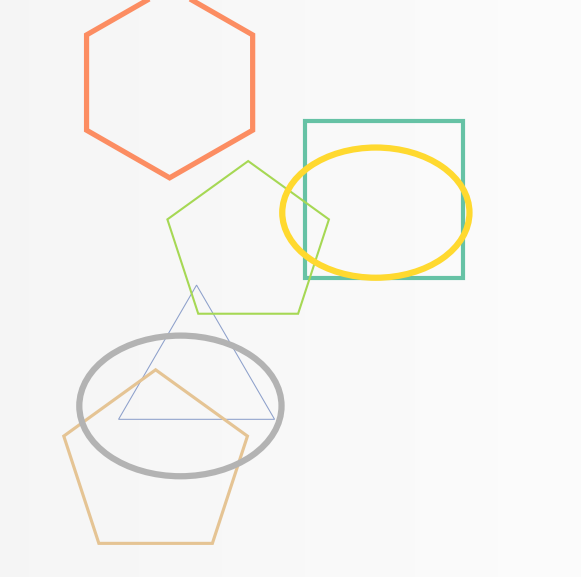[{"shape": "square", "thickness": 2, "radius": 0.68, "center": [0.661, 0.653]}, {"shape": "hexagon", "thickness": 2.5, "radius": 0.82, "center": [0.292, 0.856]}, {"shape": "triangle", "thickness": 0.5, "radius": 0.77, "center": [0.338, 0.351]}, {"shape": "pentagon", "thickness": 1, "radius": 0.73, "center": [0.427, 0.574]}, {"shape": "oval", "thickness": 3, "radius": 0.81, "center": [0.647, 0.631]}, {"shape": "pentagon", "thickness": 1.5, "radius": 0.83, "center": [0.268, 0.193]}, {"shape": "oval", "thickness": 3, "radius": 0.87, "center": [0.31, 0.296]}]